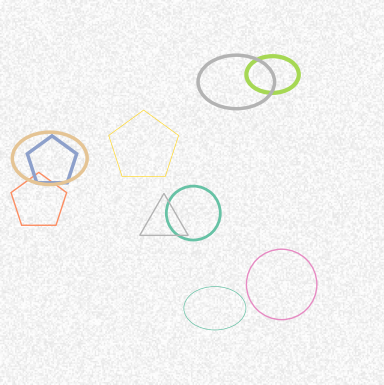[{"shape": "circle", "thickness": 2, "radius": 0.35, "center": [0.502, 0.447]}, {"shape": "oval", "thickness": 0.5, "radius": 0.4, "center": [0.558, 0.199]}, {"shape": "pentagon", "thickness": 1, "radius": 0.38, "center": [0.101, 0.476]}, {"shape": "pentagon", "thickness": 2.5, "radius": 0.34, "center": [0.135, 0.58]}, {"shape": "circle", "thickness": 1, "radius": 0.46, "center": [0.732, 0.261]}, {"shape": "oval", "thickness": 3, "radius": 0.34, "center": [0.708, 0.806]}, {"shape": "pentagon", "thickness": 0.5, "radius": 0.48, "center": [0.373, 0.619]}, {"shape": "oval", "thickness": 2.5, "radius": 0.49, "center": [0.129, 0.589]}, {"shape": "triangle", "thickness": 1, "radius": 0.36, "center": [0.426, 0.425]}, {"shape": "oval", "thickness": 2.5, "radius": 0.5, "center": [0.614, 0.787]}]